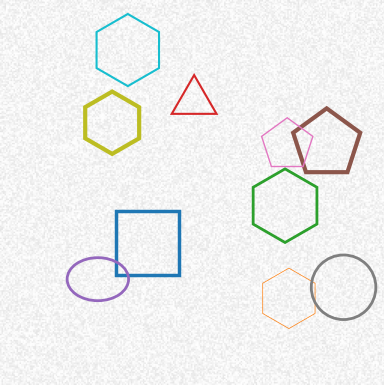[{"shape": "square", "thickness": 2.5, "radius": 0.41, "center": [0.383, 0.369]}, {"shape": "hexagon", "thickness": 0.5, "radius": 0.39, "center": [0.75, 0.225]}, {"shape": "hexagon", "thickness": 2, "radius": 0.48, "center": [0.74, 0.466]}, {"shape": "triangle", "thickness": 1.5, "radius": 0.34, "center": [0.504, 0.738]}, {"shape": "oval", "thickness": 2, "radius": 0.4, "center": [0.254, 0.275]}, {"shape": "pentagon", "thickness": 3, "radius": 0.46, "center": [0.849, 0.627]}, {"shape": "pentagon", "thickness": 1, "radius": 0.35, "center": [0.746, 0.624]}, {"shape": "circle", "thickness": 2, "radius": 0.42, "center": [0.892, 0.254]}, {"shape": "hexagon", "thickness": 3, "radius": 0.4, "center": [0.291, 0.681]}, {"shape": "hexagon", "thickness": 1.5, "radius": 0.47, "center": [0.332, 0.87]}]